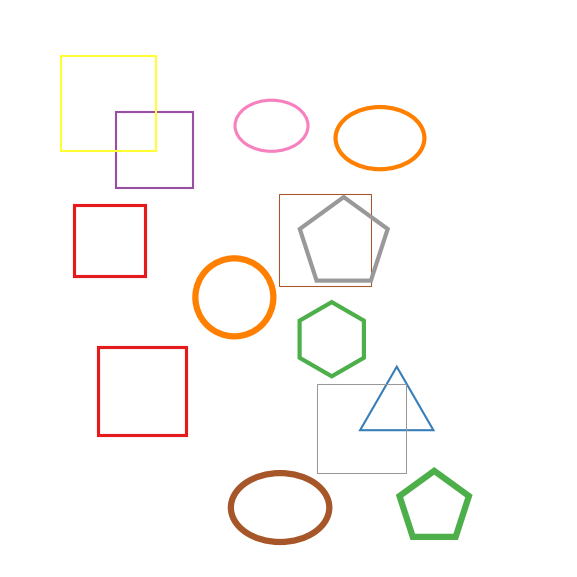[{"shape": "square", "thickness": 1.5, "radius": 0.31, "center": [0.19, 0.582]}, {"shape": "square", "thickness": 1.5, "radius": 0.38, "center": [0.246, 0.322]}, {"shape": "triangle", "thickness": 1, "radius": 0.37, "center": [0.687, 0.291]}, {"shape": "hexagon", "thickness": 2, "radius": 0.32, "center": [0.574, 0.412]}, {"shape": "pentagon", "thickness": 3, "radius": 0.32, "center": [0.752, 0.121]}, {"shape": "square", "thickness": 1, "radius": 0.33, "center": [0.267, 0.74]}, {"shape": "oval", "thickness": 2, "radius": 0.38, "center": [0.658, 0.76]}, {"shape": "circle", "thickness": 3, "radius": 0.34, "center": [0.406, 0.484]}, {"shape": "square", "thickness": 1, "radius": 0.41, "center": [0.188, 0.82]}, {"shape": "oval", "thickness": 3, "radius": 0.43, "center": [0.485, 0.12]}, {"shape": "square", "thickness": 0.5, "radius": 0.4, "center": [0.562, 0.584]}, {"shape": "oval", "thickness": 1.5, "radius": 0.32, "center": [0.47, 0.781]}, {"shape": "pentagon", "thickness": 2, "radius": 0.4, "center": [0.595, 0.578]}, {"shape": "square", "thickness": 0.5, "radius": 0.38, "center": [0.626, 0.257]}]